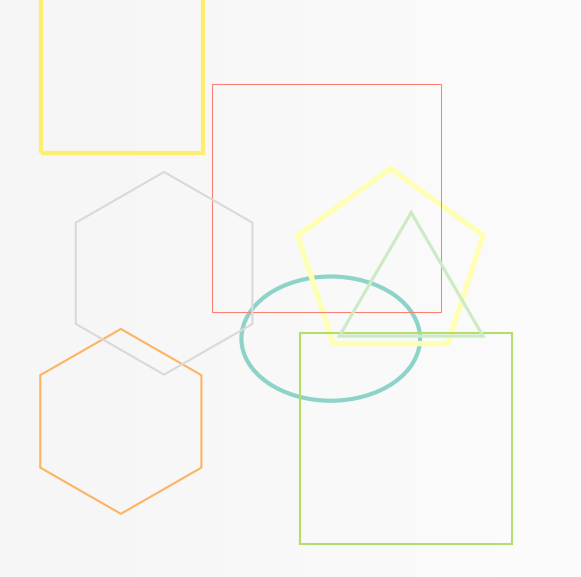[{"shape": "oval", "thickness": 2, "radius": 0.77, "center": [0.569, 0.413]}, {"shape": "pentagon", "thickness": 2.5, "radius": 0.84, "center": [0.672, 0.54]}, {"shape": "square", "thickness": 0.5, "radius": 0.99, "center": [0.562, 0.656]}, {"shape": "hexagon", "thickness": 1, "radius": 0.8, "center": [0.208, 0.269]}, {"shape": "square", "thickness": 1, "radius": 0.91, "center": [0.698, 0.24]}, {"shape": "hexagon", "thickness": 1, "radius": 0.88, "center": [0.282, 0.526]}, {"shape": "triangle", "thickness": 1.5, "radius": 0.71, "center": [0.707, 0.488]}, {"shape": "square", "thickness": 2, "radius": 0.7, "center": [0.21, 0.875]}]